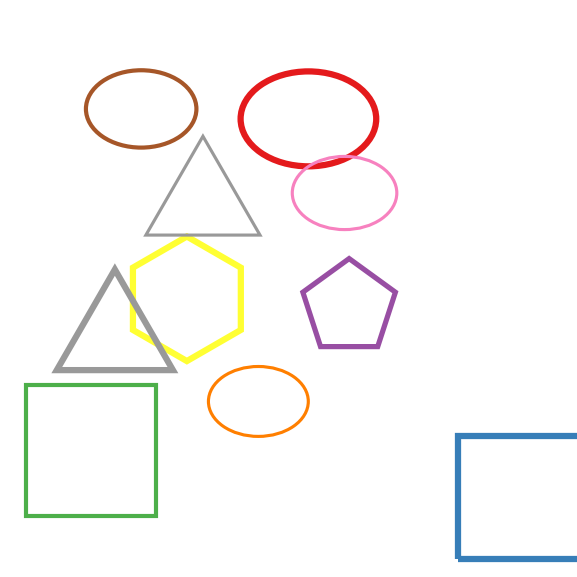[{"shape": "oval", "thickness": 3, "radius": 0.59, "center": [0.534, 0.793]}, {"shape": "square", "thickness": 3, "radius": 0.53, "center": [0.9, 0.138]}, {"shape": "square", "thickness": 2, "radius": 0.57, "center": [0.157, 0.219]}, {"shape": "pentagon", "thickness": 2.5, "radius": 0.42, "center": [0.605, 0.467]}, {"shape": "oval", "thickness": 1.5, "radius": 0.43, "center": [0.447, 0.304]}, {"shape": "hexagon", "thickness": 3, "radius": 0.54, "center": [0.324, 0.482]}, {"shape": "oval", "thickness": 2, "radius": 0.48, "center": [0.244, 0.811]}, {"shape": "oval", "thickness": 1.5, "radius": 0.45, "center": [0.597, 0.665]}, {"shape": "triangle", "thickness": 1.5, "radius": 0.57, "center": [0.351, 0.649]}, {"shape": "triangle", "thickness": 3, "radius": 0.58, "center": [0.199, 0.416]}]